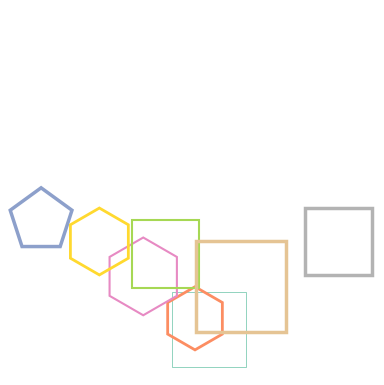[{"shape": "square", "thickness": 0.5, "radius": 0.49, "center": [0.543, 0.144]}, {"shape": "hexagon", "thickness": 2, "radius": 0.41, "center": [0.507, 0.173]}, {"shape": "pentagon", "thickness": 2.5, "radius": 0.42, "center": [0.107, 0.428]}, {"shape": "hexagon", "thickness": 1.5, "radius": 0.5, "center": [0.372, 0.282]}, {"shape": "square", "thickness": 1.5, "radius": 0.44, "center": [0.43, 0.34]}, {"shape": "hexagon", "thickness": 2, "radius": 0.43, "center": [0.258, 0.373]}, {"shape": "square", "thickness": 2.5, "radius": 0.59, "center": [0.626, 0.256]}, {"shape": "square", "thickness": 2.5, "radius": 0.43, "center": [0.879, 0.373]}]